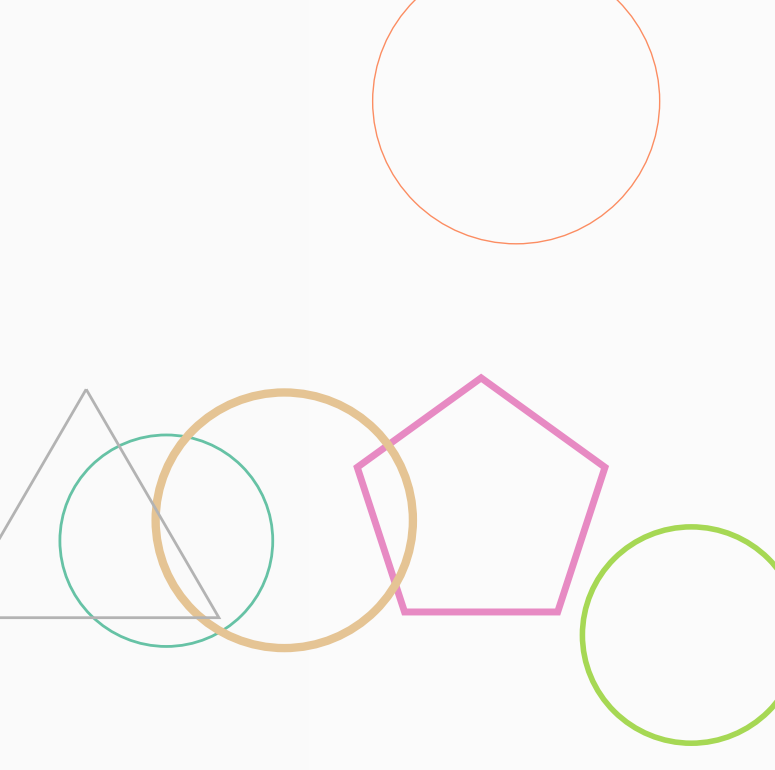[{"shape": "circle", "thickness": 1, "radius": 0.69, "center": [0.215, 0.298]}, {"shape": "circle", "thickness": 0.5, "radius": 0.93, "center": [0.666, 0.869]}, {"shape": "pentagon", "thickness": 2.5, "radius": 0.84, "center": [0.621, 0.341]}, {"shape": "circle", "thickness": 2, "radius": 0.7, "center": [0.892, 0.175]}, {"shape": "circle", "thickness": 3, "radius": 0.83, "center": [0.367, 0.324]}, {"shape": "triangle", "thickness": 1, "radius": 0.99, "center": [0.111, 0.297]}]